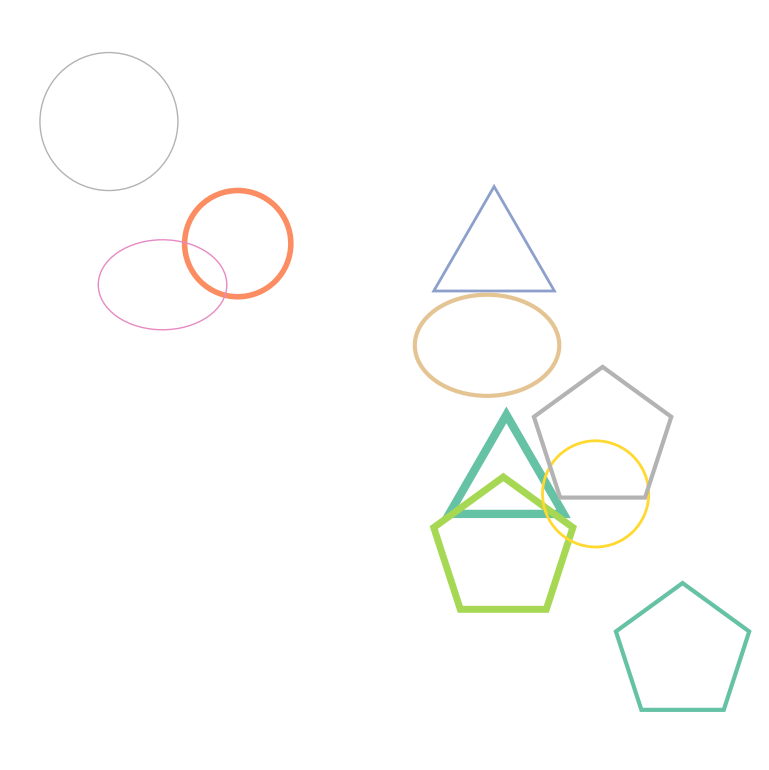[{"shape": "pentagon", "thickness": 1.5, "radius": 0.46, "center": [0.886, 0.152]}, {"shape": "triangle", "thickness": 3, "radius": 0.43, "center": [0.658, 0.375]}, {"shape": "circle", "thickness": 2, "radius": 0.34, "center": [0.309, 0.684]}, {"shape": "triangle", "thickness": 1, "radius": 0.45, "center": [0.642, 0.667]}, {"shape": "oval", "thickness": 0.5, "radius": 0.42, "center": [0.211, 0.63]}, {"shape": "pentagon", "thickness": 2.5, "radius": 0.47, "center": [0.654, 0.286]}, {"shape": "circle", "thickness": 1, "radius": 0.34, "center": [0.774, 0.359]}, {"shape": "oval", "thickness": 1.5, "radius": 0.47, "center": [0.633, 0.552]}, {"shape": "pentagon", "thickness": 1.5, "radius": 0.47, "center": [0.783, 0.43]}, {"shape": "circle", "thickness": 0.5, "radius": 0.45, "center": [0.141, 0.842]}]